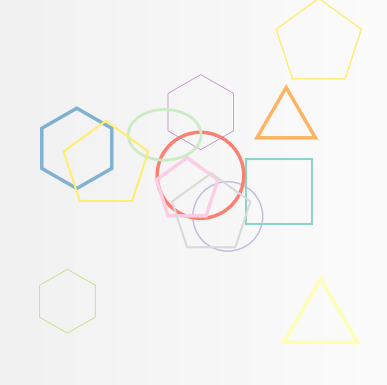[{"shape": "square", "thickness": 1.5, "radius": 0.43, "center": [0.719, 0.503]}, {"shape": "triangle", "thickness": 2.5, "radius": 0.55, "center": [0.828, 0.166]}, {"shape": "circle", "thickness": 1, "radius": 0.45, "center": [0.588, 0.438]}, {"shape": "circle", "thickness": 2.5, "radius": 0.56, "center": [0.517, 0.545]}, {"shape": "hexagon", "thickness": 2.5, "radius": 0.52, "center": [0.198, 0.615]}, {"shape": "triangle", "thickness": 2.5, "radius": 0.44, "center": [0.738, 0.686]}, {"shape": "hexagon", "thickness": 0.5, "radius": 0.41, "center": [0.174, 0.218]}, {"shape": "pentagon", "thickness": 2.5, "radius": 0.42, "center": [0.483, 0.507]}, {"shape": "pentagon", "thickness": 1.5, "radius": 0.53, "center": [0.545, 0.444]}, {"shape": "hexagon", "thickness": 0.5, "radius": 0.49, "center": [0.518, 0.709]}, {"shape": "oval", "thickness": 2, "radius": 0.47, "center": [0.425, 0.65]}, {"shape": "pentagon", "thickness": 1.5, "radius": 0.57, "center": [0.273, 0.571]}, {"shape": "pentagon", "thickness": 1, "radius": 0.58, "center": [0.823, 0.889]}]